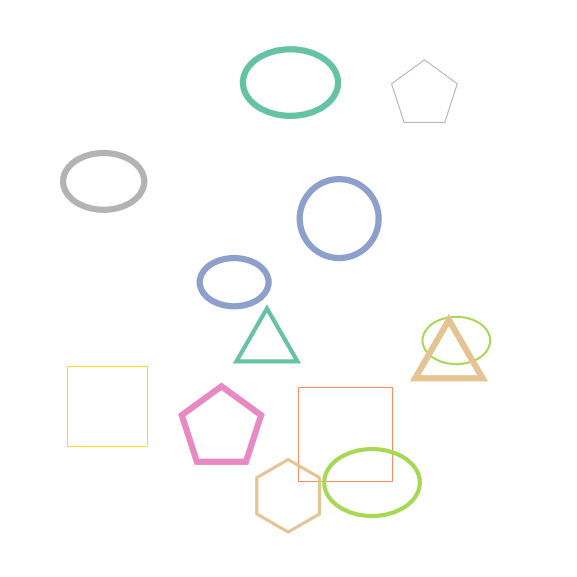[{"shape": "triangle", "thickness": 2, "radius": 0.31, "center": [0.462, 0.404]}, {"shape": "oval", "thickness": 3, "radius": 0.41, "center": [0.503, 0.856]}, {"shape": "square", "thickness": 0.5, "radius": 0.41, "center": [0.597, 0.248]}, {"shape": "oval", "thickness": 3, "radius": 0.3, "center": [0.405, 0.511]}, {"shape": "circle", "thickness": 3, "radius": 0.34, "center": [0.587, 0.621]}, {"shape": "pentagon", "thickness": 3, "radius": 0.36, "center": [0.383, 0.258]}, {"shape": "oval", "thickness": 2, "radius": 0.41, "center": [0.644, 0.164]}, {"shape": "oval", "thickness": 1, "radius": 0.29, "center": [0.79, 0.41]}, {"shape": "square", "thickness": 0.5, "radius": 0.35, "center": [0.186, 0.295]}, {"shape": "hexagon", "thickness": 1.5, "radius": 0.31, "center": [0.499, 0.141]}, {"shape": "triangle", "thickness": 3, "radius": 0.34, "center": [0.777, 0.378]}, {"shape": "oval", "thickness": 3, "radius": 0.35, "center": [0.18, 0.685]}, {"shape": "pentagon", "thickness": 0.5, "radius": 0.3, "center": [0.735, 0.836]}]